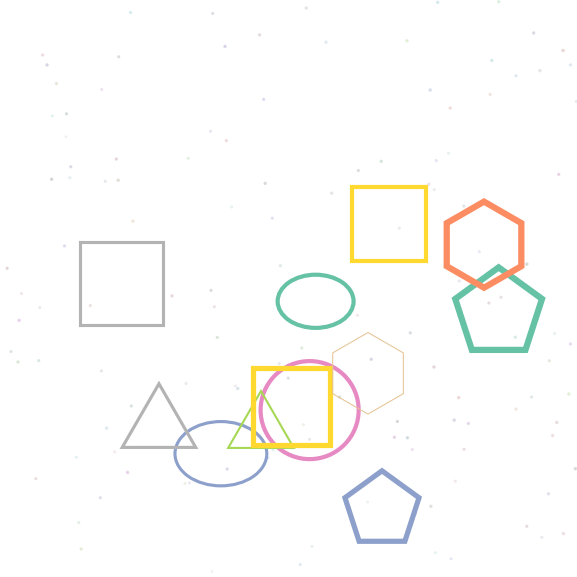[{"shape": "oval", "thickness": 2, "radius": 0.33, "center": [0.547, 0.477]}, {"shape": "pentagon", "thickness": 3, "radius": 0.39, "center": [0.863, 0.457]}, {"shape": "hexagon", "thickness": 3, "radius": 0.37, "center": [0.838, 0.575]}, {"shape": "oval", "thickness": 1.5, "radius": 0.4, "center": [0.382, 0.213]}, {"shape": "pentagon", "thickness": 2.5, "radius": 0.34, "center": [0.661, 0.116]}, {"shape": "circle", "thickness": 2, "radius": 0.42, "center": [0.536, 0.289]}, {"shape": "triangle", "thickness": 1, "radius": 0.33, "center": [0.452, 0.256]}, {"shape": "square", "thickness": 2.5, "radius": 0.33, "center": [0.505, 0.295]}, {"shape": "square", "thickness": 2, "radius": 0.32, "center": [0.674, 0.611]}, {"shape": "hexagon", "thickness": 0.5, "radius": 0.35, "center": [0.637, 0.353]}, {"shape": "square", "thickness": 1.5, "radius": 0.36, "center": [0.21, 0.509]}, {"shape": "triangle", "thickness": 1.5, "radius": 0.37, "center": [0.275, 0.261]}]